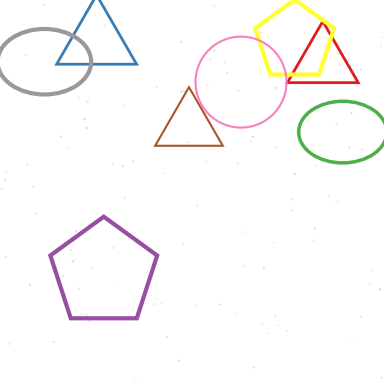[{"shape": "triangle", "thickness": 2, "radius": 0.53, "center": [0.838, 0.838]}, {"shape": "triangle", "thickness": 2, "radius": 0.6, "center": [0.251, 0.893]}, {"shape": "oval", "thickness": 2.5, "radius": 0.57, "center": [0.89, 0.657]}, {"shape": "pentagon", "thickness": 3, "radius": 0.73, "center": [0.27, 0.291]}, {"shape": "pentagon", "thickness": 3, "radius": 0.54, "center": [0.765, 0.893]}, {"shape": "triangle", "thickness": 1.5, "radius": 0.51, "center": [0.491, 0.672]}, {"shape": "circle", "thickness": 1.5, "radius": 0.59, "center": [0.626, 0.787]}, {"shape": "oval", "thickness": 3, "radius": 0.61, "center": [0.115, 0.84]}]